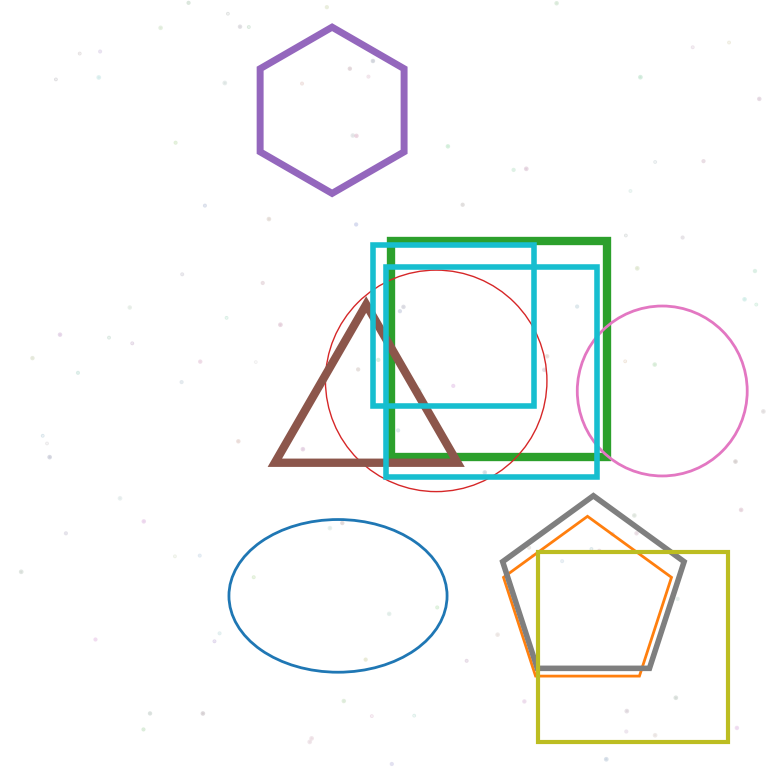[{"shape": "oval", "thickness": 1, "radius": 0.71, "center": [0.439, 0.226]}, {"shape": "pentagon", "thickness": 1, "radius": 0.57, "center": [0.763, 0.215]}, {"shape": "square", "thickness": 3, "radius": 0.7, "center": [0.649, 0.547]}, {"shape": "circle", "thickness": 0.5, "radius": 0.72, "center": [0.566, 0.505]}, {"shape": "hexagon", "thickness": 2.5, "radius": 0.54, "center": [0.431, 0.857]}, {"shape": "triangle", "thickness": 3, "radius": 0.68, "center": [0.476, 0.468]}, {"shape": "circle", "thickness": 1, "radius": 0.55, "center": [0.86, 0.492]}, {"shape": "pentagon", "thickness": 2, "radius": 0.62, "center": [0.771, 0.232]}, {"shape": "square", "thickness": 1.5, "radius": 0.62, "center": [0.822, 0.16]}, {"shape": "square", "thickness": 2, "radius": 0.52, "center": [0.589, 0.578]}, {"shape": "square", "thickness": 2, "radius": 0.68, "center": [0.638, 0.517]}]